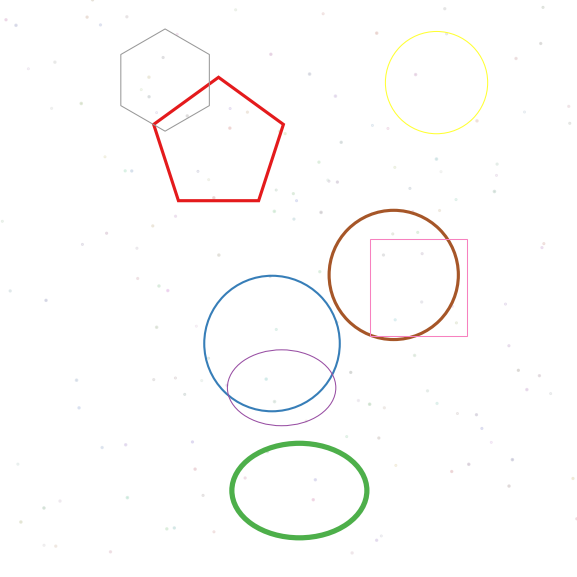[{"shape": "pentagon", "thickness": 1.5, "radius": 0.59, "center": [0.378, 0.747]}, {"shape": "circle", "thickness": 1, "radius": 0.59, "center": [0.471, 0.404]}, {"shape": "oval", "thickness": 2.5, "radius": 0.58, "center": [0.518, 0.15]}, {"shape": "oval", "thickness": 0.5, "radius": 0.47, "center": [0.488, 0.328]}, {"shape": "circle", "thickness": 0.5, "radius": 0.44, "center": [0.756, 0.856]}, {"shape": "circle", "thickness": 1.5, "radius": 0.56, "center": [0.682, 0.523]}, {"shape": "square", "thickness": 0.5, "radius": 0.42, "center": [0.725, 0.501]}, {"shape": "hexagon", "thickness": 0.5, "radius": 0.44, "center": [0.286, 0.86]}]